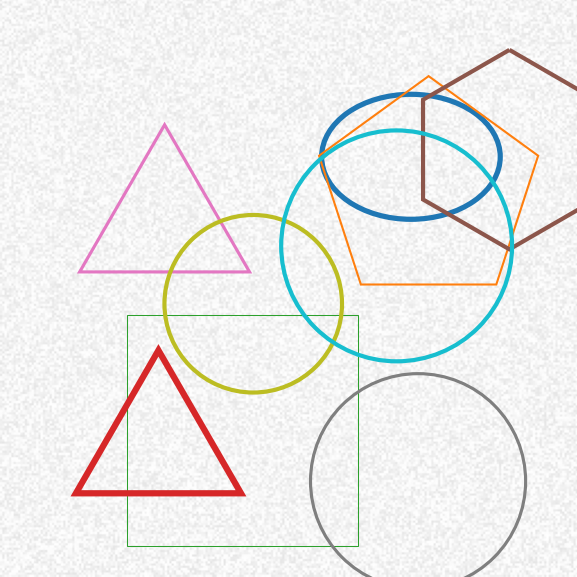[{"shape": "oval", "thickness": 2.5, "radius": 0.77, "center": [0.712, 0.728]}, {"shape": "pentagon", "thickness": 1, "radius": 1.0, "center": [0.742, 0.668]}, {"shape": "square", "thickness": 0.5, "radius": 1.0, "center": [0.42, 0.254]}, {"shape": "triangle", "thickness": 3, "radius": 0.83, "center": [0.274, 0.227]}, {"shape": "hexagon", "thickness": 2, "radius": 0.86, "center": [0.882, 0.74]}, {"shape": "triangle", "thickness": 1.5, "radius": 0.85, "center": [0.285, 0.613]}, {"shape": "circle", "thickness": 1.5, "radius": 0.93, "center": [0.724, 0.166]}, {"shape": "circle", "thickness": 2, "radius": 0.77, "center": [0.438, 0.473]}, {"shape": "circle", "thickness": 2, "radius": 1.0, "center": [0.687, 0.573]}]